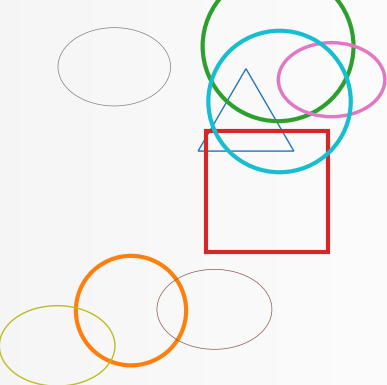[{"shape": "triangle", "thickness": 1, "radius": 0.71, "center": [0.635, 0.679]}, {"shape": "circle", "thickness": 3, "radius": 0.71, "center": [0.338, 0.193]}, {"shape": "circle", "thickness": 3, "radius": 0.97, "center": [0.718, 0.88]}, {"shape": "square", "thickness": 3, "radius": 0.78, "center": [0.689, 0.503]}, {"shape": "oval", "thickness": 0.5, "radius": 0.74, "center": [0.553, 0.197]}, {"shape": "oval", "thickness": 2.5, "radius": 0.69, "center": [0.856, 0.793]}, {"shape": "oval", "thickness": 0.5, "radius": 0.73, "center": [0.295, 0.827]}, {"shape": "oval", "thickness": 1, "radius": 0.75, "center": [0.147, 0.102]}, {"shape": "circle", "thickness": 3, "radius": 0.92, "center": [0.721, 0.736]}]